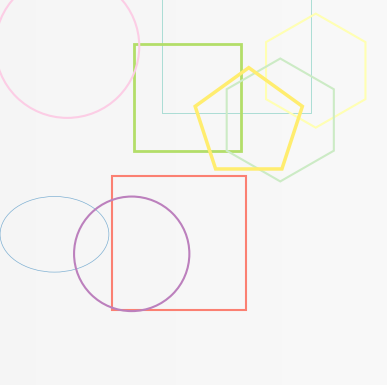[{"shape": "square", "thickness": 0.5, "radius": 0.96, "center": [0.61, 0.898]}, {"shape": "hexagon", "thickness": 1.5, "radius": 0.74, "center": [0.815, 0.817]}, {"shape": "square", "thickness": 1.5, "radius": 0.87, "center": [0.463, 0.368]}, {"shape": "oval", "thickness": 0.5, "radius": 0.7, "center": [0.141, 0.391]}, {"shape": "square", "thickness": 2, "radius": 0.69, "center": [0.484, 0.747]}, {"shape": "circle", "thickness": 1.5, "radius": 0.93, "center": [0.174, 0.88]}, {"shape": "circle", "thickness": 1.5, "radius": 0.74, "center": [0.34, 0.341]}, {"shape": "hexagon", "thickness": 1.5, "radius": 0.8, "center": [0.723, 0.688]}, {"shape": "pentagon", "thickness": 2.5, "radius": 0.73, "center": [0.642, 0.679]}]